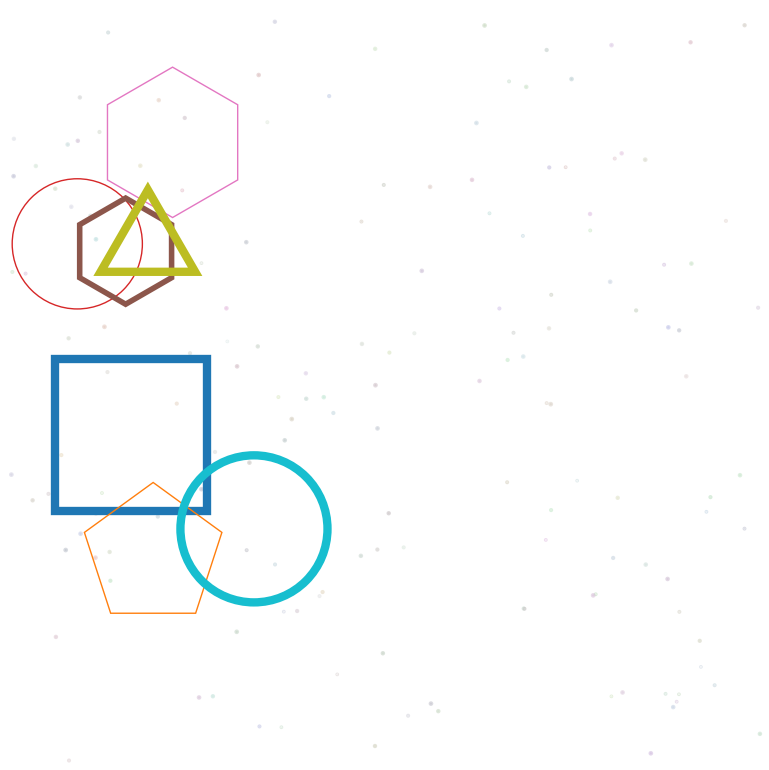[{"shape": "square", "thickness": 3, "radius": 0.5, "center": [0.17, 0.435]}, {"shape": "pentagon", "thickness": 0.5, "radius": 0.47, "center": [0.199, 0.28]}, {"shape": "circle", "thickness": 0.5, "radius": 0.42, "center": [0.1, 0.683]}, {"shape": "hexagon", "thickness": 2, "radius": 0.34, "center": [0.163, 0.674]}, {"shape": "hexagon", "thickness": 0.5, "radius": 0.49, "center": [0.224, 0.815]}, {"shape": "triangle", "thickness": 3, "radius": 0.35, "center": [0.192, 0.682]}, {"shape": "circle", "thickness": 3, "radius": 0.48, "center": [0.33, 0.313]}]